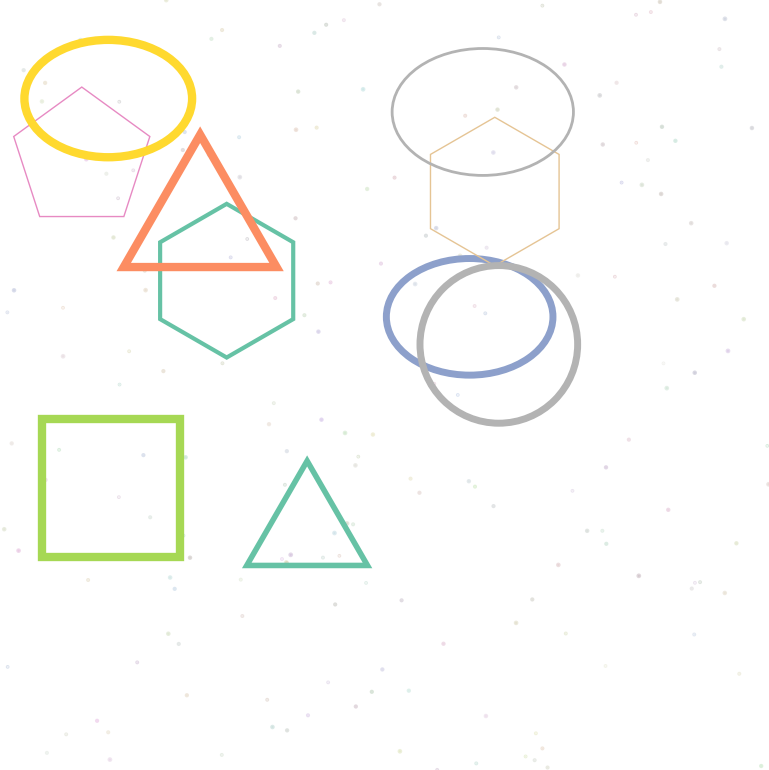[{"shape": "triangle", "thickness": 2, "radius": 0.45, "center": [0.399, 0.311]}, {"shape": "hexagon", "thickness": 1.5, "radius": 0.5, "center": [0.294, 0.635]}, {"shape": "triangle", "thickness": 3, "radius": 0.57, "center": [0.26, 0.71]}, {"shape": "oval", "thickness": 2.5, "radius": 0.54, "center": [0.61, 0.589]}, {"shape": "pentagon", "thickness": 0.5, "radius": 0.46, "center": [0.106, 0.794]}, {"shape": "square", "thickness": 3, "radius": 0.45, "center": [0.144, 0.366]}, {"shape": "oval", "thickness": 3, "radius": 0.54, "center": [0.141, 0.872]}, {"shape": "hexagon", "thickness": 0.5, "radius": 0.48, "center": [0.643, 0.751]}, {"shape": "oval", "thickness": 1, "radius": 0.59, "center": [0.627, 0.855]}, {"shape": "circle", "thickness": 2.5, "radius": 0.51, "center": [0.648, 0.553]}]